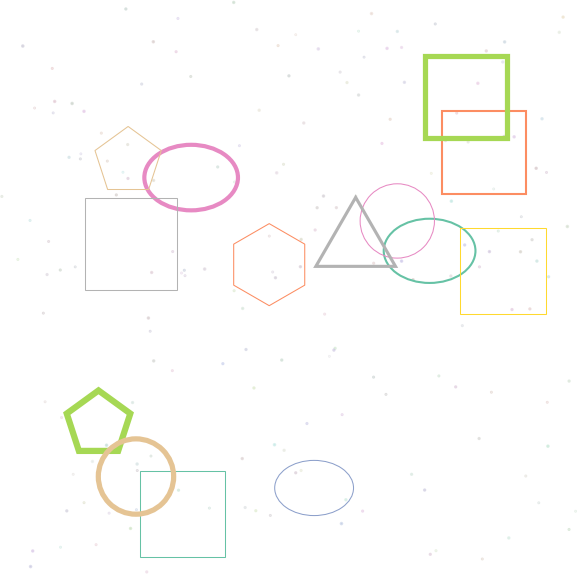[{"shape": "oval", "thickness": 1, "radius": 0.4, "center": [0.744, 0.565]}, {"shape": "square", "thickness": 0.5, "radius": 0.37, "center": [0.316, 0.109]}, {"shape": "hexagon", "thickness": 0.5, "radius": 0.36, "center": [0.466, 0.541]}, {"shape": "square", "thickness": 1, "radius": 0.36, "center": [0.838, 0.735]}, {"shape": "oval", "thickness": 0.5, "radius": 0.34, "center": [0.544, 0.154]}, {"shape": "circle", "thickness": 0.5, "radius": 0.32, "center": [0.688, 0.617]}, {"shape": "oval", "thickness": 2, "radius": 0.41, "center": [0.331, 0.692]}, {"shape": "square", "thickness": 2.5, "radius": 0.36, "center": [0.807, 0.831]}, {"shape": "pentagon", "thickness": 3, "radius": 0.29, "center": [0.171, 0.265]}, {"shape": "square", "thickness": 0.5, "radius": 0.37, "center": [0.871, 0.53]}, {"shape": "pentagon", "thickness": 0.5, "radius": 0.3, "center": [0.222, 0.72]}, {"shape": "circle", "thickness": 2.5, "radius": 0.33, "center": [0.235, 0.174]}, {"shape": "triangle", "thickness": 1.5, "radius": 0.4, "center": [0.616, 0.578]}, {"shape": "square", "thickness": 0.5, "radius": 0.4, "center": [0.226, 0.577]}]